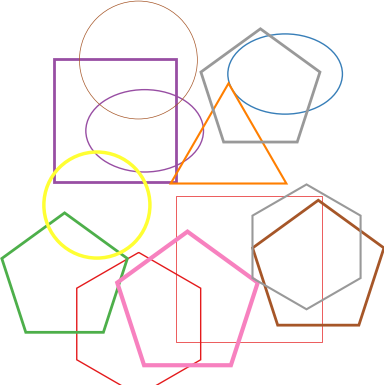[{"shape": "square", "thickness": 0.5, "radius": 0.95, "center": [0.646, 0.302]}, {"shape": "hexagon", "thickness": 1, "radius": 0.93, "center": [0.36, 0.158]}, {"shape": "oval", "thickness": 1, "radius": 0.74, "center": [0.741, 0.808]}, {"shape": "pentagon", "thickness": 2, "radius": 0.86, "center": [0.168, 0.276]}, {"shape": "oval", "thickness": 1, "radius": 0.76, "center": [0.376, 0.66]}, {"shape": "square", "thickness": 2, "radius": 0.8, "center": [0.299, 0.687]}, {"shape": "triangle", "thickness": 1.5, "radius": 0.87, "center": [0.594, 0.61]}, {"shape": "circle", "thickness": 2.5, "radius": 0.69, "center": [0.252, 0.467]}, {"shape": "pentagon", "thickness": 2, "radius": 0.9, "center": [0.827, 0.301]}, {"shape": "circle", "thickness": 0.5, "radius": 0.77, "center": [0.359, 0.844]}, {"shape": "pentagon", "thickness": 3, "radius": 0.96, "center": [0.487, 0.207]}, {"shape": "pentagon", "thickness": 2, "radius": 0.81, "center": [0.676, 0.763]}, {"shape": "hexagon", "thickness": 1.5, "radius": 0.81, "center": [0.796, 0.359]}]